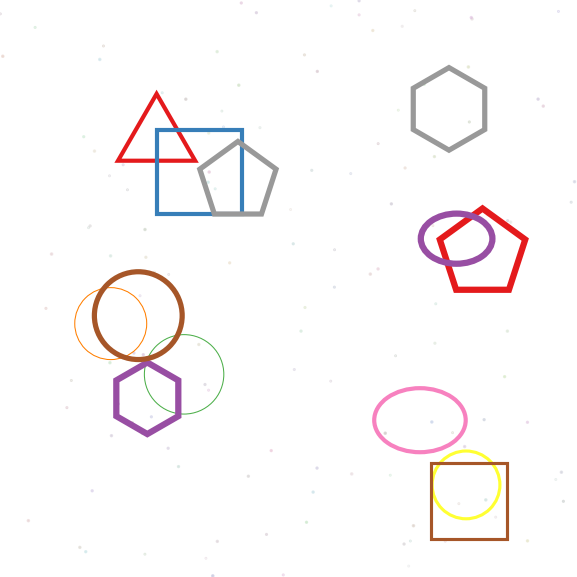[{"shape": "triangle", "thickness": 2, "radius": 0.39, "center": [0.271, 0.759]}, {"shape": "pentagon", "thickness": 3, "radius": 0.39, "center": [0.836, 0.56]}, {"shape": "square", "thickness": 2, "radius": 0.37, "center": [0.346, 0.701]}, {"shape": "circle", "thickness": 0.5, "radius": 0.34, "center": [0.319, 0.351]}, {"shape": "hexagon", "thickness": 3, "radius": 0.31, "center": [0.255, 0.309]}, {"shape": "oval", "thickness": 3, "radius": 0.31, "center": [0.791, 0.586]}, {"shape": "circle", "thickness": 0.5, "radius": 0.31, "center": [0.192, 0.439]}, {"shape": "circle", "thickness": 1.5, "radius": 0.29, "center": [0.807, 0.159]}, {"shape": "circle", "thickness": 2.5, "radius": 0.38, "center": [0.239, 0.453]}, {"shape": "square", "thickness": 1.5, "radius": 0.33, "center": [0.813, 0.132]}, {"shape": "oval", "thickness": 2, "radius": 0.4, "center": [0.727, 0.272]}, {"shape": "hexagon", "thickness": 2.5, "radius": 0.36, "center": [0.777, 0.811]}, {"shape": "pentagon", "thickness": 2.5, "radius": 0.35, "center": [0.412, 0.685]}]